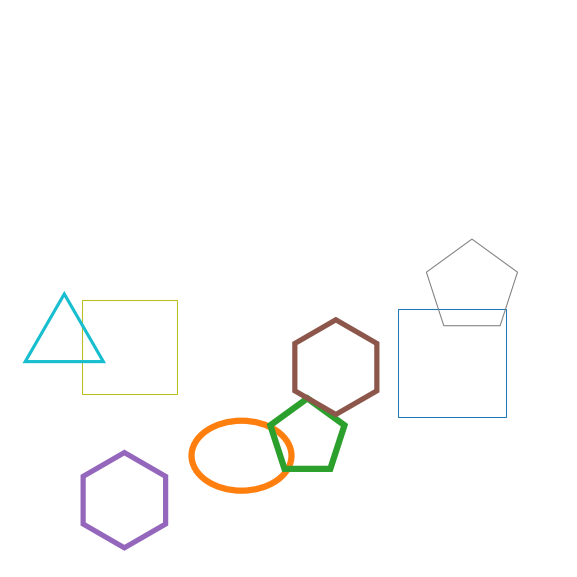[{"shape": "square", "thickness": 0.5, "radius": 0.47, "center": [0.783, 0.371]}, {"shape": "oval", "thickness": 3, "radius": 0.43, "center": [0.418, 0.21]}, {"shape": "pentagon", "thickness": 3, "radius": 0.34, "center": [0.532, 0.242]}, {"shape": "hexagon", "thickness": 2.5, "radius": 0.41, "center": [0.215, 0.133]}, {"shape": "hexagon", "thickness": 2.5, "radius": 0.41, "center": [0.582, 0.363]}, {"shape": "pentagon", "thickness": 0.5, "radius": 0.41, "center": [0.817, 0.502]}, {"shape": "square", "thickness": 0.5, "radius": 0.41, "center": [0.224, 0.398]}, {"shape": "triangle", "thickness": 1.5, "radius": 0.39, "center": [0.111, 0.412]}]